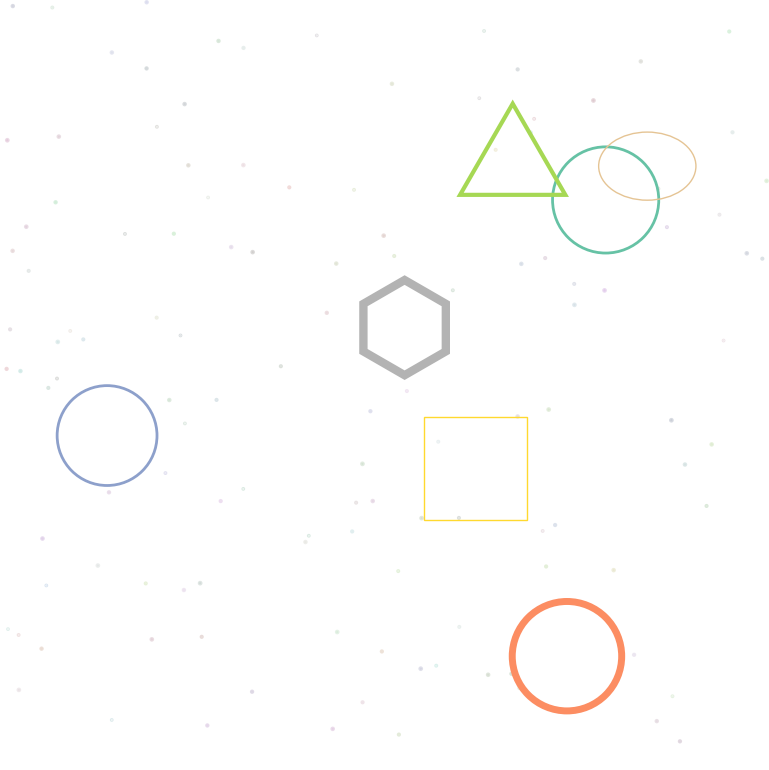[{"shape": "circle", "thickness": 1, "radius": 0.34, "center": [0.787, 0.74]}, {"shape": "circle", "thickness": 2.5, "radius": 0.36, "center": [0.736, 0.148]}, {"shape": "circle", "thickness": 1, "radius": 0.32, "center": [0.139, 0.434]}, {"shape": "triangle", "thickness": 1.5, "radius": 0.39, "center": [0.666, 0.786]}, {"shape": "square", "thickness": 0.5, "radius": 0.34, "center": [0.618, 0.391]}, {"shape": "oval", "thickness": 0.5, "radius": 0.32, "center": [0.841, 0.784]}, {"shape": "hexagon", "thickness": 3, "radius": 0.31, "center": [0.525, 0.575]}]